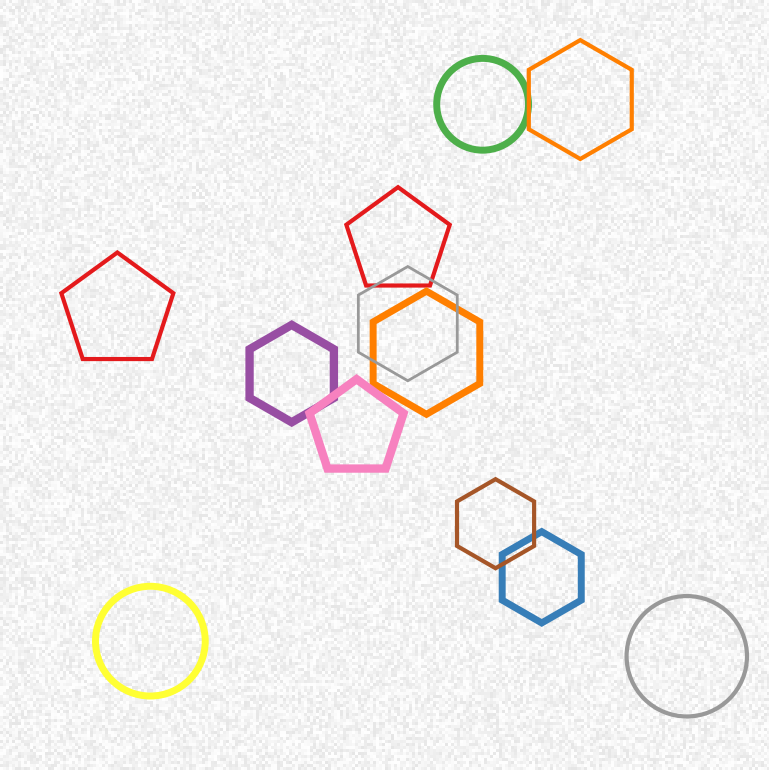[{"shape": "pentagon", "thickness": 1.5, "radius": 0.35, "center": [0.517, 0.686]}, {"shape": "pentagon", "thickness": 1.5, "radius": 0.38, "center": [0.152, 0.596]}, {"shape": "hexagon", "thickness": 2.5, "radius": 0.3, "center": [0.704, 0.25]}, {"shape": "circle", "thickness": 2.5, "radius": 0.3, "center": [0.627, 0.865]}, {"shape": "hexagon", "thickness": 3, "radius": 0.32, "center": [0.379, 0.515]}, {"shape": "hexagon", "thickness": 1.5, "radius": 0.39, "center": [0.754, 0.871]}, {"shape": "hexagon", "thickness": 2.5, "radius": 0.4, "center": [0.554, 0.542]}, {"shape": "circle", "thickness": 2.5, "radius": 0.36, "center": [0.195, 0.167]}, {"shape": "hexagon", "thickness": 1.5, "radius": 0.29, "center": [0.644, 0.32]}, {"shape": "pentagon", "thickness": 3, "radius": 0.32, "center": [0.463, 0.443]}, {"shape": "circle", "thickness": 1.5, "radius": 0.39, "center": [0.892, 0.148]}, {"shape": "hexagon", "thickness": 1, "radius": 0.37, "center": [0.53, 0.58]}]